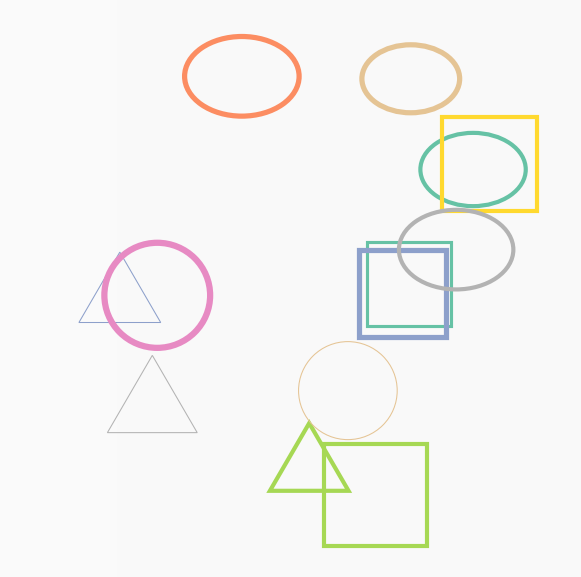[{"shape": "oval", "thickness": 2, "radius": 0.45, "center": [0.814, 0.706]}, {"shape": "square", "thickness": 1.5, "radius": 0.36, "center": [0.704, 0.507]}, {"shape": "oval", "thickness": 2.5, "radius": 0.49, "center": [0.416, 0.867]}, {"shape": "square", "thickness": 2.5, "radius": 0.38, "center": [0.692, 0.49]}, {"shape": "triangle", "thickness": 0.5, "radius": 0.41, "center": [0.206, 0.481]}, {"shape": "circle", "thickness": 3, "radius": 0.45, "center": [0.271, 0.488]}, {"shape": "triangle", "thickness": 2, "radius": 0.39, "center": [0.532, 0.188]}, {"shape": "square", "thickness": 2, "radius": 0.44, "center": [0.647, 0.142]}, {"shape": "square", "thickness": 2, "radius": 0.41, "center": [0.842, 0.715]}, {"shape": "oval", "thickness": 2.5, "radius": 0.42, "center": [0.707, 0.863]}, {"shape": "circle", "thickness": 0.5, "radius": 0.42, "center": [0.598, 0.323]}, {"shape": "triangle", "thickness": 0.5, "radius": 0.45, "center": [0.262, 0.295]}, {"shape": "oval", "thickness": 2, "radius": 0.49, "center": [0.785, 0.567]}]